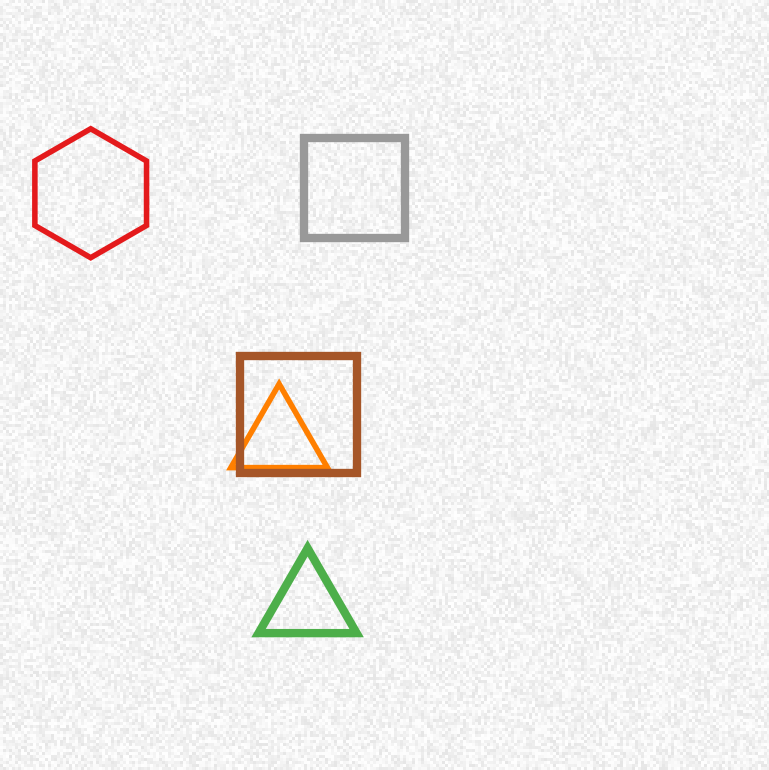[{"shape": "hexagon", "thickness": 2, "radius": 0.42, "center": [0.118, 0.749]}, {"shape": "triangle", "thickness": 3, "radius": 0.37, "center": [0.399, 0.215]}, {"shape": "triangle", "thickness": 2, "radius": 0.36, "center": [0.363, 0.429]}, {"shape": "square", "thickness": 3, "radius": 0.38, "center": [0.388, 0.462]}, {"shape": "square", "thickness": 3, "radius": 0.33, "center": [0.46, 0.756]}]